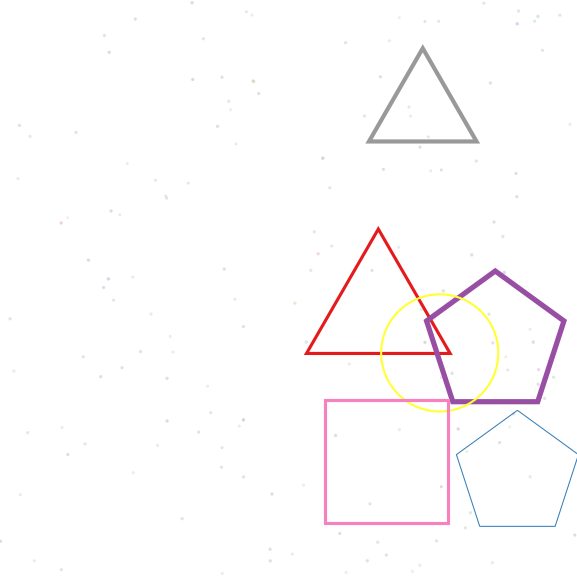[{"shape": "triangle", "thickness": 1.5, "radius": 0.72, "center": [0.655, 0.459]}, {"shape": "pentagon", "thickness": 0.5, "radius": 0.56, "center": [0.896, 0.178]}, {"shape": "pentagon", "thickness": 2.5, "radius": 0.63, "center": [0.858, 0.405]}, {"shape": "circle", "thickness": 1, "radius": 0.51, "center": [0.761, 0.388]}, {"shape": "square", "thickness": 1.5, "radius": 0.53, "center": [0.669, 0.2]}, {"shape": "triangle", "thickness": 2, "radius": 0.54, "center": [0.732, 0.808]}]